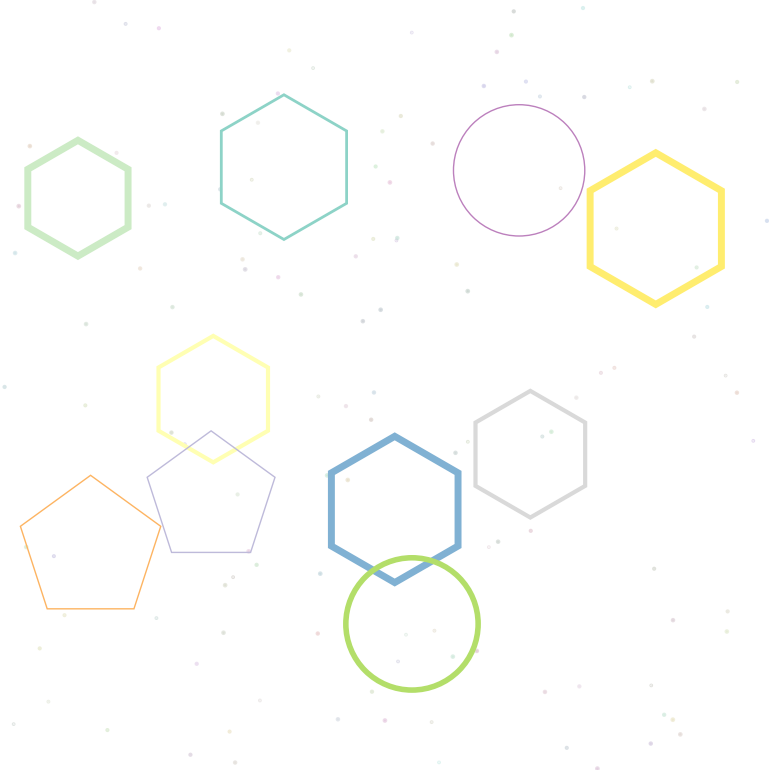[{"shape": "hexagon", "thickness": 1, "radius": 0.47, "center": [0.369, 0.783]}, {"shape": "hexagon", "thickness": 1.5, "radius": 0.41, "center": [0.277, 0.482]}, {"shape": "pentagon", "thickness": 0.5, "radius": 0.44, "center": [0.274, 0.353]}, {"shape": "hexagon", "thickness": 2.5, "radius": 0.47, "center": [0.513, 0.338]}, {"shape": "pentagon", "thickness": 0.5, "radius": 0.48, "center": [0.118, 0.287]}, {"shape": "circle", "thickness": 2, "radius": 0.43, "center": [0.535, 0.19]}, {"shape": "hexagon", "thickness": 1.5, "radius": 0.41, "center": [0.689, 0.41]}, {"shape": "circle", "thickness": 0.5, "radius": 0.43, "center": [0.674, 0.779]}, {"shape": "hexagon", "thickness": 2.5, "radius": 0.38, "center": [0.101, 0.743]}, {"shape": "hexagon", "thickness": 2.5, "radius": 0.49, "center": [0.852, 0.703]}]